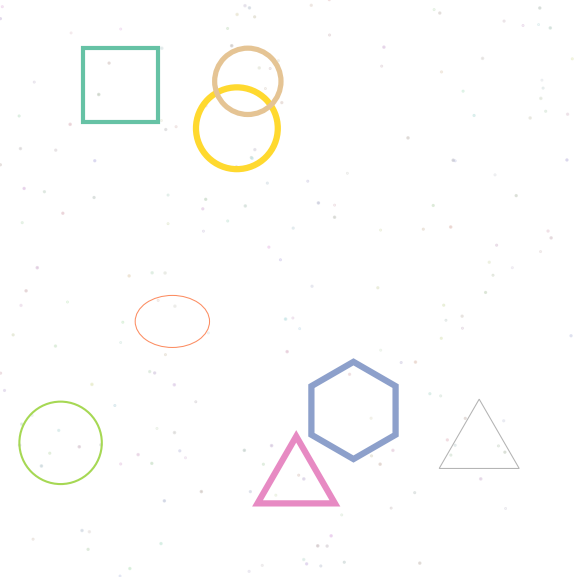[{"shape": "square", "thickness": 2, "radius": 0.32, "center": [0.208, 0.852]}, {"shape": "oval", "thickness": 0.5, "radius": 0.32, "center": [0.298, 0.443]}, {"shape": "hexagon", "thickness": 3, "radius": 0.42, "center": [0.612, 0.288]}, {"shape": "triangle", "thickness": 3, "radius": 0.39, "center": [0.513, 0.166]}, {"shape": "circle", "thickness": 1, "radius": 0.36, "center": [0.105, 0.232]}, {"shape": "circle", "thickness": 3, "radius": 0.35, "center": [0.41, 0.777]}, {"shape": "circle", "thickness": 2.5, "radius": 0.29, "center": [0.429, 0.858]}, {"shape": "triangle", "thickness": 0.5, "radius": 0.4, "center": [0.83, 0.228]}]